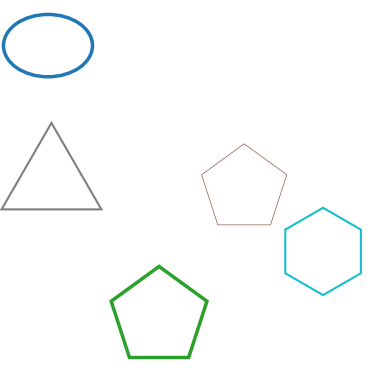[{"shape": "oval", "thickness": 2.5, "radius": 0.58, "center": [0.125, 0.882]}, {"shape": "pentagon", "thickness": 2.5, "radius": 0.65, "center": [0.413, 0.177]}, {"shape": "pentagon", "thickness": 0.5, "radius": 0.58, "center": [0.634, 0.51]}, {"shape": "triangle", "thickness": 1.5, "radius": 0.75, "center": [0.134, 0.531]}, {"shape": "hexagon", "thickness": 1.5, "radius": 0.57, "center": [0.839, 0.347]}]